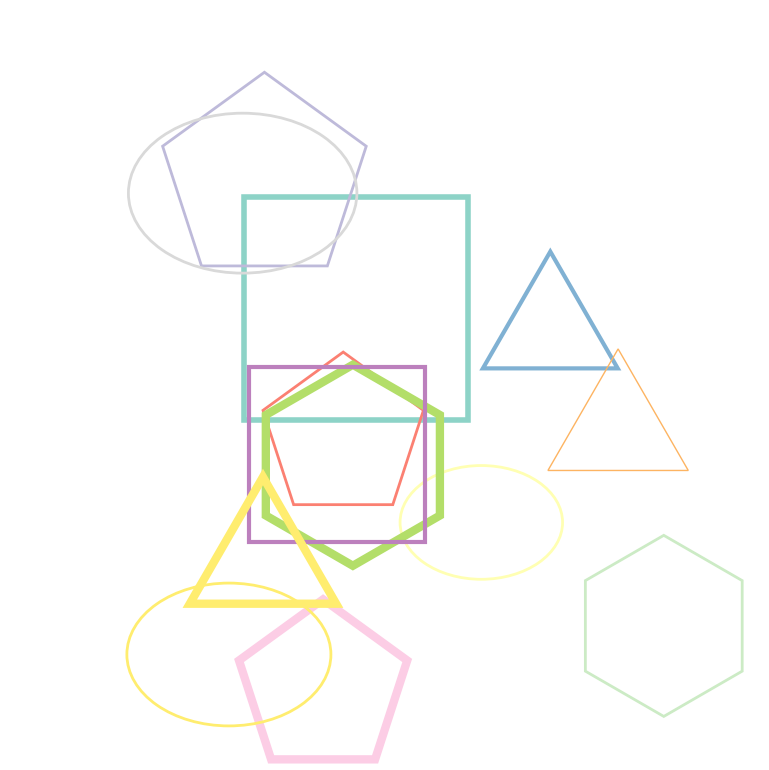[{"shape": "square", "thickness": 2, "radius": 0.73, "center": [0.462, 0.599]}, {"shape": "oval", "thickness": 1, "radius": 0.53, "center": [0.625, 0.322]}, {"shape": "pentagon", "thickness": 1, "radius": 0.7, "center": [0.343, 0.767]}, {"shape": "pentagon", "thickness": 1, "radius": 0.55, "center": [0.446, 0.433]}, {"shape": "triangle", "thickness": 1.5, "radius": 0.51, "center": [0.715, 0.572]}, {"shape": "triangle", "thickness": 0.5, "radius": 0.53, "center": [0.803, 0.442]}, {"shape": "hexagon", "thickness": 3, "radius": 0.65, "center": [0.458, 0.396]}, {"shape": "pentagon", "thickness": 3, "radius": 0.57, "center": [0.42, 0.107]}, {"shape": "oval", "thickness": 1, "radius": 0.74, "center": [0.315, 0.749]}, {"shape": "square", "thickness": 1.5, "radius": 0.57, "center": [0.438, 0.41]}, {"shape": "hexagon", "thickness": 1, "radius": 0.59, "center": [0.862, 0.187]}, {"shape": "triangle", "thickness": 3, "radius": 0.55, "center": [0.342, 0.271]}, {"shape": "oval", "thickness": 1, "radius": 0.66, "center": [0.297, 0.15]}]